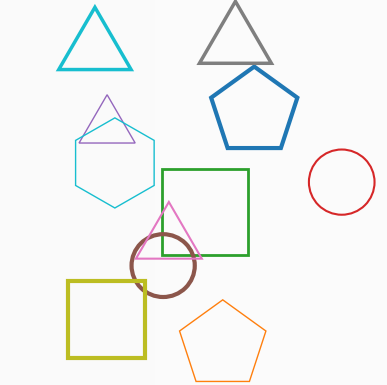[{"shape": "pentagon", "thickness": 3, "radius": 0.58, "center": [0.656, 0.71]}, {"shape": "pentagon", "thickness": 1, "radius": 0.59, "center": [0.575, 0.104]}, {"shape": "square", "thickness": 2, "radius": 0.55, "center": [0.529, 0.449]}, {"shape": "circle", "thickness": 1.5, "radius": 0.42, "center": [0.882, 0.527]}, {"shape": "triangle", "thickness": 1, "radius": 0.42, "center": [0.276, 0.67]}, {"shape": "circle", "thickness": 3, "radius": 0.41, "center": [0.421, 0.31]}, {"shape": "triangle", "thickness": 1.5, "radius": 0.49, "center": [0.436, 0.377]}, {"shape": "triangle", "thickness": 2.5, "radius": 0.54, "center": [0.608, 0.889]}, {"shape": "square", "thickness": 3, "radius": 0.5, "center": [0.274, 0.17]}, {"shape": "triangle", "thickness": 2.5, "radius": 0.54, "center": [0.245, 0.873]}, {"shape": "hexagon", "thickness": 1, "radius": 0.59, "center": [0.296, 0.577]}]